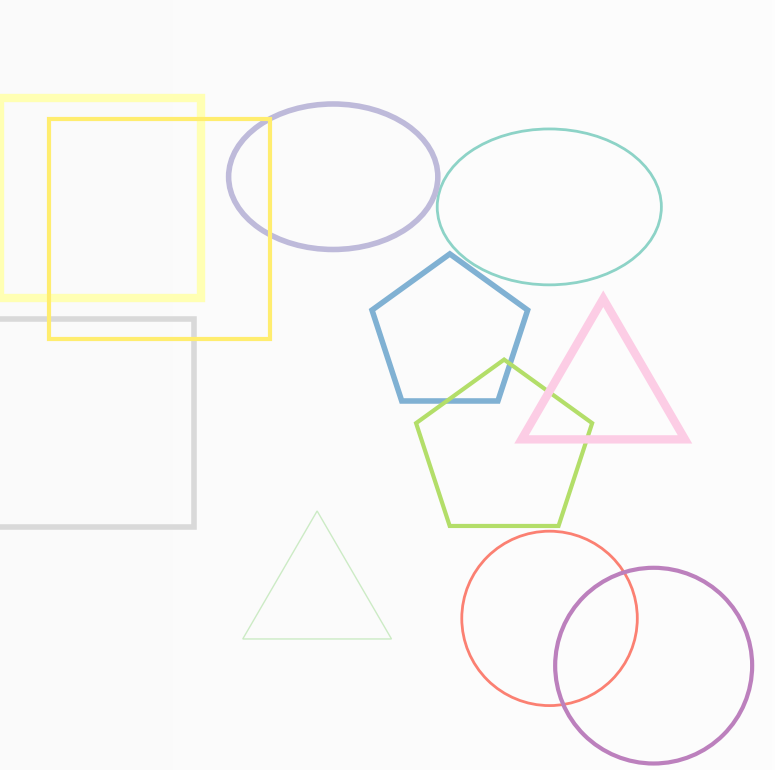[{"shape": "oval", "thickness": 1, "radius": 0.72, "center": [0.709, 0.731]}, {"shape": "square", "thickness": 3, "radius": 0.65, "center": [0.13, 0.743]}, {"shape": "oval", "thickness": 2, "radius": 0.67, "center": [0.43, 0.77]}, {"shape": "circle", "thickness": 1, "radius": 0.57, "center": [0.709, 0.197]}, {"shape": "pentagon", "thickness": 2, "radius": 0.53, "center": [0.58, 0.565]}, {"shape": "pentagon", "thickness": 1.5, "radius": 0.6, "center": [0.65, 0.414]}, {"shape": "triangle", "thickness": 3, "radius": 0.61, "center": [0.778, 0.49]}, {"shape": "square", "thickness": 2, "radius": 0.67, "center": [0.116, 0.451]}, {"shape": "circle", "thickness": 1.5, "radius": 0.64, "center": [0.843, 0.136]}, {"shape": "triangle", "thickness": 0.5, "radius": 0.55, "center": [0.409, 0.226]}, {"shape": "square", "thickness": 1.5, "radius": 0.71, "center": [0.205, 0.703]}]